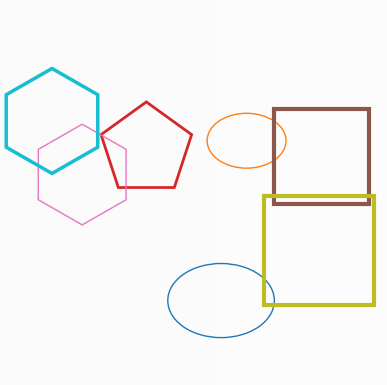[{"shape": "oval", "thickness": 1, "radius": 0.69, "center": [0.571, 0.219]}, {"shape": "oval", "thickness": 1, "radius": 0.51, "center": [0.636, 0.634]}, {"shape": "pentagon", "thickness": 2, "radius": 0.61, "center": [0.378, 0.612]}, {"shape": "square", "thickness": 3, "radius": 0.61, "center": [0.83, 0.594]}, {"shape": "hexagon", "thickness": 1, "radius": 0.65, "center": [0.212, 0.547]}, {"shape": "square", "thickness": 3, "radius": 0.71, "center": [0.824, 0.349]}, {"shape": "hexagon", "thickness": 2.5, "radius": 0.68, "center": [0.134, 0.686]}]